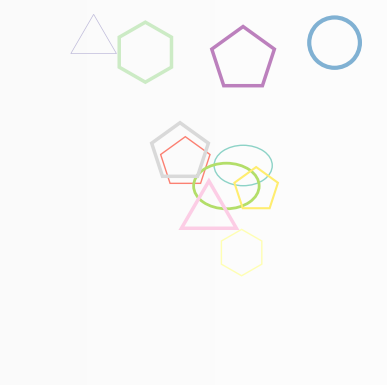[{"shape": "oval", "thickness": 1, "radius": 0.38, "center": [0.628, 0.57]}, {"shape": "hexagon", "thickness": 1, "radius": 0.3, "center": [0.624, 0.344]}, {"shape": "triangle", "thickness": 0.5, "radius": 0.34, "center": [0.242, 0.895]}, {"shape": "pentagon", "thickness": 1, "radius": 0.33, "center": [0.478, 0.578]}, {"shape": "circle", "thickness": 3, "radius": 0.33, "center": [0.863, 0.889]}, {"shape": "oval", "thickness": 2, "radius": 0.42, "center": [0.584, 0.517]}, {"shape": "triangle", "thickness": 2.5, "radius": 0.41, "center": [0.539, 0.448]}, {"shape": "pentagon", "thickness": 2.5, "radius": 0.38, "center": [0.465, 0.604]}, {"shape": "pentagon", "thickness": 2.5, "radius": 0.42, "center": [0.627, 0.846]}, {"shape": "hexagon", "thickness": 2.5, "radius": 0.39, "center": [0.375, 0.864]}, {"shape": "pentagon", "thickness": 1.5, "radius": 0.3, "center": [0.661, 0.507]}]